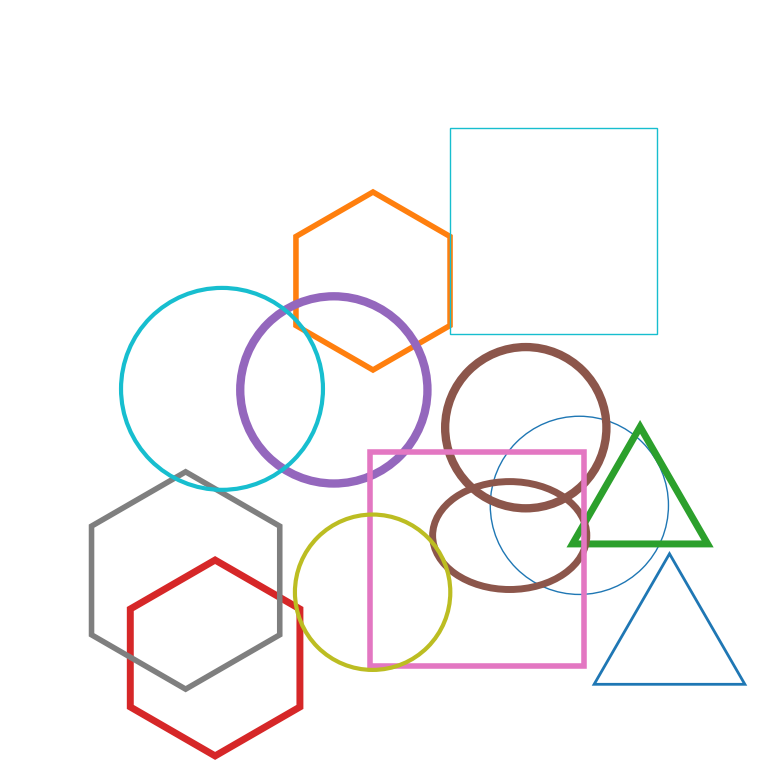[{"shape": "triangle", "thickness": 1, "radius": 0.57, "center": [0.869, 0.168]}, {"shape": "circle", "thickness": 0.5, "radius": 0.58, "center": [0.752, 0.344]}, {"shape": "hexagon", "thickness": 2, "radius": 0.58, "center": [0.484, 0.635]}, {"shape": "triangle", "thickness": 2.5, "radius": 0.51, "center": [0.831, 0.344]}, {"shape": "hexagon", "thickness": 2.5, "radius": 0.64, "center": [0.279, 0.145]}, {"shape": "circle", "thickness": 3, "radius": 0.61, "center": [0.434, 0.494]}, {"shape": "oval", "thickness": 2.5, "radius": 0.5, "center": [0.662, 0.304]}, {"shape": "circle", "thickness": 3, "radius": 0.52, "center": [0.683, 0.445]}, {"shape": "square", "thickness": 2, "radius": 0.69, "center": [0.619, 0.274]}, {"shape": "hexagon", "thickness": 2, "radius": 0.71, "center": [0.241, 0.246]}, {"shape": "circle", "thickness": 1.5, "radius": 0.5, "center": [0.484, 0.231]}, {"shape": "square", "thickness": 0.5, "radius": 0.67, "center": [0.719, 0.7]}, {"shape": "circle", "thickness": 1.5, "radius": 0.66, "center": [0.288, 0.495]}]